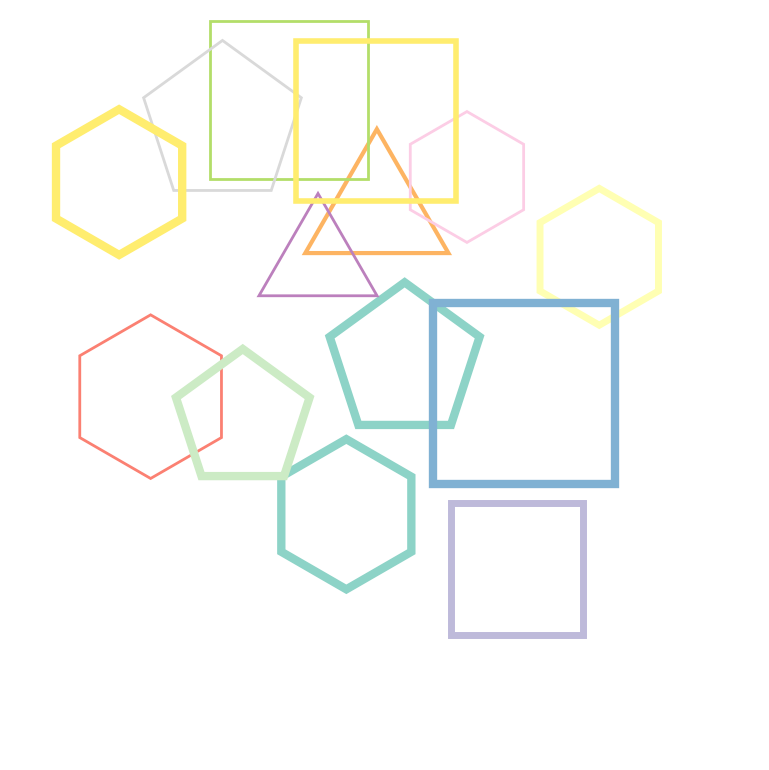[{"shape": "hexagon", "thickness": 3, "radius": 0.49, "center": [0.45, 0.332]}, {"shape": "pentagon", "thickness": 3, "radius": 0.51, "center": [0.526, 0.531]}, {"shape": "hexagon", "thickness": 2.5, "radius": 0.44, "center": [0.778, 0.666]}, {"shape": "square", "thickness": 2.5, "radius": 0.43, "center": [0.671, 0.261]}, {"shape": "hexagon", "thickness": 1, "radius": 0.53, "center": [0.196, 0.485]}, {"shape": "square", "thickness": 3, "radius": 0.59, "center": [0.681, 0.489]}, {"shape": "triangle", "thickness": 1.5, "radius": 0.54, "center": [0.489, 0.725]}, {"shape": "square", "thickness": 1, "radius": 0.51, "center": [0.375, 0.87]}, {"shape": "hexagon", "thickness": 1, "radius": 0.42, "center": [0.606, 0.77]}, {"shape": "pentagon", "thickness": 1, "radius": 0.54, "center": [0.289, 0.84]}, {"shape": "triangle", "thickness": 1, "radius": 0.44, "center": [0.413, 0.66]}, {"shape": "pentagon", "thickness": 3, "radius": 0.46, "center": [0.315, 0.456]}, {"shape": "hexagon", "thickness": 3, "radius": 0.47, "center": [0.155, 0.763]}, {"shape": "square", "thickness": 2, "radius": 0.52, "center": [0.488, 0.843]}]